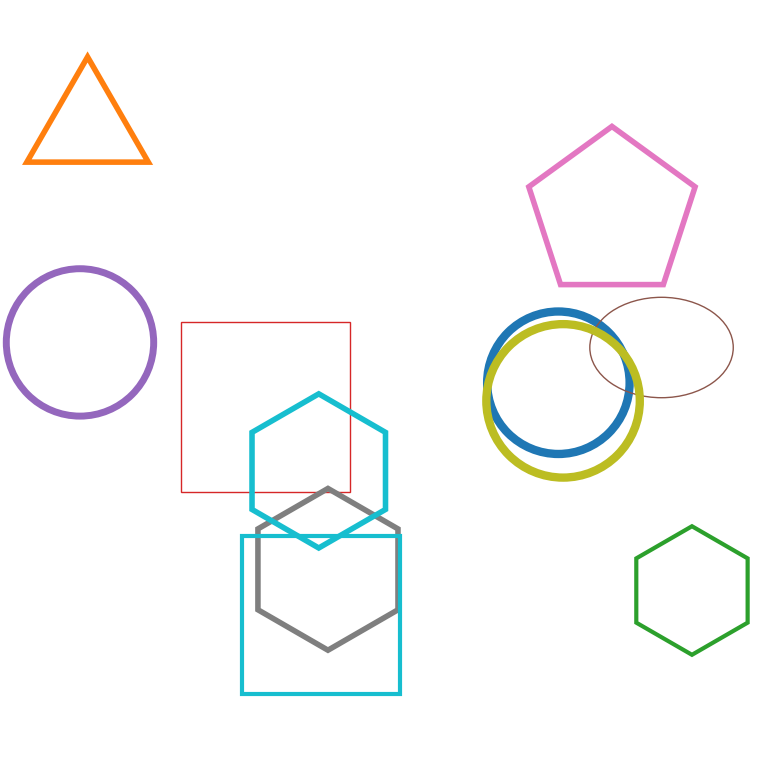[{"shape": "circle", "thickness": 3, "radius": 0.46, "center": [0.725, 0.503]}, {"shape": "triangle", "thickness": 2, "radius": 0.46, "center": [0.114, 0.835]}, {"shape": "hexagon", "thickness": 1.5, "radius": 0.42, "center": [0.899, 0.233]}, {"shape": "square", "thickness": 0.5, "radius": 0.55, "center": [0.345, 0.472]}, {"shape": "circle", "thickness": 2.5, "radius": 0.48, "center": [0.104, 0.555]}, {"shape": "oval", "thickness": 0.5, "radius": 0.47, "center": [0.859, 0.549]}, {"shape": "pentagon", "thickness": 2, "radius": 0.57, "center": [0.795, 0.722]}, {"shape": "hexagon", "thickness": 2, "radius": 0.53, "center": [0.426, 0.261]}, {"shape": "circle", "thickness": 3, "radius": 0.5, "center": [0.731, 0.479]}, {"shape": "hexagon", "thickness": 2, "radius": 0.5, "center": [0.414, 0.388]}, {"shape": "square", "thickness": 1.5, "radius": 0.51, "center": [0.417, 0.202]}]